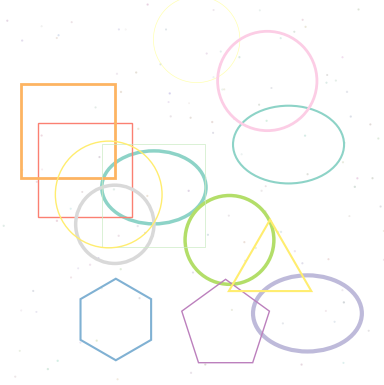[{"shape": "oval", "thickness": 2.5, "radius": 0.68, "center": [0.4, 0.513]}, {"shape": "oval", "thickness": 1.5, "radius": 0.72, "center": [0.749, 0.624]}, {"shape": "circle", "thickness": 0.5, "radius": 0.56, "center": [0.511, 0.898]}, {"shape": "oval", "thickness": 3, "radius": 0.71, "center": [0.799, 0.186]}, {"shape": "square", "thickness": 1, "radius": 0.61, "center": [0.221, 0.559]}, {"shape": "hexagon", "thickness": 1.5, "radius": 0.53, "center": [0.301, 0.17]}, {"shape": "square", "thickness": 2, "radius": 0.61, "center": [0.176, 0.66]}, {"shape": "circle", "thickness": 2.5, "radius": 0.58, "center": [0.596, 0.377]}, {"shape": "circle", "thickness": 2, "radius": 0.65, "center": [0.694, 0.79]}, {"shape": "circle", "thickness": 2.5, "radius": 0.51, "center": [0.298, 0.417]}, {"shape": "pentagon", "thickness": 1, "radius": 0.6, "center": [0.586, 0.155]}, {"shape": "square", "thickness": 0.5, "radius": 0.67, "center": [0.399, 0.491]}, {"shape": "circle", "thickness": 1, "radius": 0.69, "center": [0.282, 0.495]}, {"shape": "triangle", "thickness": 1.5, "radius": 0.62, "center": [0.702, 0.306]}]